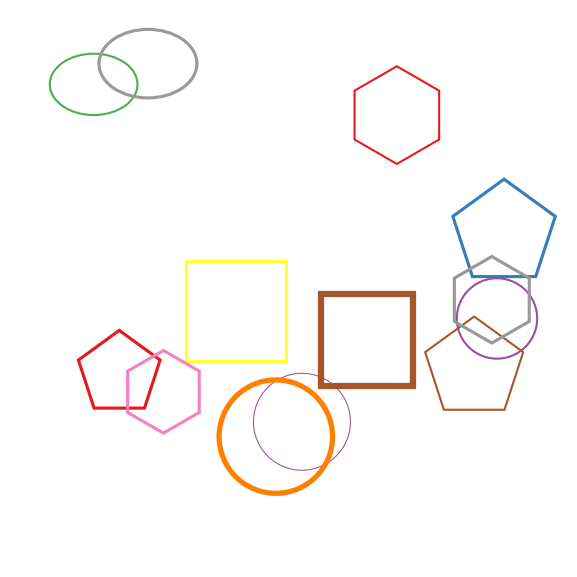[{"shape": "pentagon", "thickness": 1.5, "radius": 0.37, "center": [0.207, 0.353]}, {"shape": "hexagon", "thickness": 1, "radius": 0.42, "center": [0.687, 0.8]}, {"shape": "pentagon", "thickness": 1.5, "radius": 0.47, "center": [0.873, 0.596]}, {"shape": "oval", "thickness": 1, "radius": 0.38, "center": [0.162, 0.853]}, {"shape": "circle", "thickness": 0.5, "radius": 0.42, "center": [0.523, 0.269]}, {"shape": "circle", "thickness": 1, "radius": 0.35, "center": [0.861, 0.448]}, {"shape": "circle", "thickness": 2.5, "radius": 0.49, "center": [0.478, 0.243]}, {"shape": "square", "thickness": 1.5, "radius": 0.43, "center": [0.409, 0.461]}, {"shape": "square", "thickness": 3, "radius": 0.4, "center": [0.636, 0.41]}, {"shape": "pentagon", "thickness": 1, "radius": 0.45, "center": [0.821, 0.362]}, {"shape": "hexagon", "thickness": 1.5, "radius": 0.36, "center": [0.283, 0.321]}, {"shape": "hexagon", "thickness": 1.5, "radius": 0.37, "center": [0.852, 0.48]}, {"shape": "oval", "thickness": 1.5, "radius": 0.42, "center": [0.256, 0.889]}]